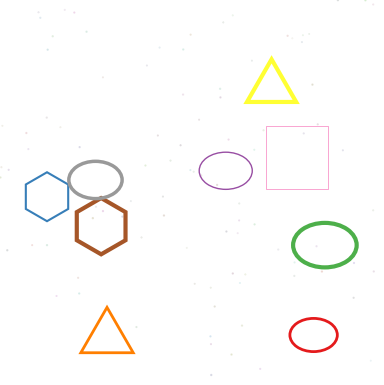[{"shape": "oval", "thickness": 2, "radius": 0.31, "center": [0.815, 0.13]}, {"shape": "hexagon", "thickness": 1.5, "radius": 0.32, "center": [0.122, 0.489]}, {"shape": "oval", "thickness": 3, "radius": 0.41, "center": [0.844, 0.363]}, {"shape": "oval", "thickness": 1, "radius": 0.34, "center": [0.586, 0.556]}, {"shape": "triangle", "thickness": 2, "radius": 0.39, "center": [0.278, 0.123]}, {"shape": "triangle", "thickness": 3, "radius": 0.37, "center": [0.705, 0.772]}, {"shape": "hexagon", "thickness": 3, "radius": 0.37, "center": [0.263, 0.413]}, {"shape": "square", "thickness": 0.5, "radius": 0.41, "center": [0.771, 0.591]}, {"shape": "oval", "thickness": 2.5, "radius": 0.35, "center": [0.248, 0.533]}]